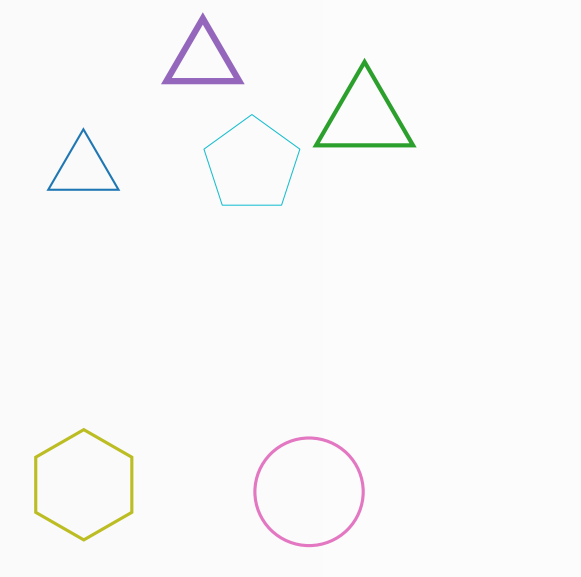[{"shape": "triangle", "thickness": 1, "radius": 0.35, "center": [0.143, 0.705]}, {"shape": "triangle", "thickness": 2, "radius": 0.48, "center": [0.627, 0.796]}, {"shape": "triangle", "thickness": 3, "radius": 0.36, "center": [0.349, 0.895]}, {"shape": "circle", "thickness": 1.5, "radius": 0.47, "center": [0.532, 0.148]}, {"shape": "hexagon", "thickness": 1.5, "radius": 0.48, "center": [0.144, 0.16]}, {"shape": "pentagon", "thickness": 0.5, "radius": 0.43, "center": [0.433, 0.714]}]